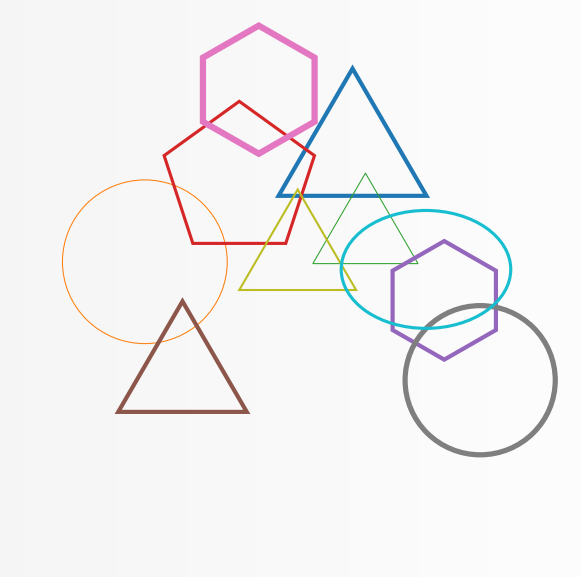[{"shape": "triangle", "thickness": 2, "radius": 0.73, "center": [0.607, 0.733]}, {"shape": "circle", "thickness": 0.5, "radius": 0.71, "center": [0.249, 0.546]}, {"shape": "triangle", "thickness": 0.5, "radius": 0.52, "center": [0.629, 0.595]}, {"shape": "pentagon", "thickness": 1.5, "radius": 0.68, "center": [0.412, 0.688]}, {"shape": "hexagon", "thickness": 2, "radius": 0.51, "center": [0.764, 0.479]}, {"shape": "triangle", "thickness": 2, "radius": 0.64, "center": [0.314, 0.35]}, {"shape": "hexagon", "thickness": 3, "radius": 0.55, "center": [0.445, 0.844]}, {"shape": "circle", "thickness": 2.5, "radius": 0.65, "center": [0.826, 0.341]}, {"shape": "triangle", "thickness": 1, "radius": 0.58, "center": [0.512, 0.555]}, {"shape": "oval", "thickness": 1.5, "radius": 0.73, "center": [0.733, 0.533]}]